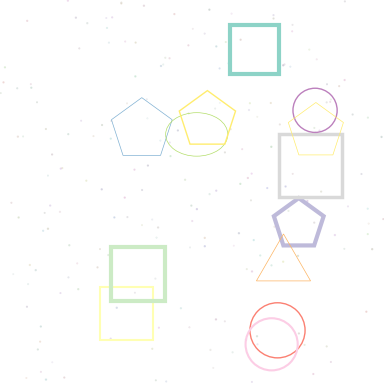[{"shape": "square", "thickness": 3, "radius": 0.32, "center": [0.662, 0.872]}, {"shape": "square", "thickness": 1.5, "radius": 0.34, "center": [0.328, 0.185]}, {"shape": "pentagon", "thickness": 3, "radius": 0.34, "center": [0.776, 0.418]}, {"shape": "circle", "thickness": 1, "radius": 0.36, "center": [0.721, 0.142]}, {"shape": "pentagon", "thickness": 0.5, "radius": 0.41, "center": [0.368, 0.663]}, {"shape": "triangle", "thickness": 0.5, "radius": 0.41, "center": [0.736, 0.311]}, {"shape": "oval", "thickness": 0.5, "radius": 0.4, "center": [0.511, 0.651]}, {"shape": "circle", "thickness": 1.5, "radius": 0.34, "center": [0.706, 0.106]}, {"shape": "square", "thickness": 2.5, "radius": 0.41, "center": [0.807, 0.569]}, {"shape": "circle", "thickness": 1, "radius": 0.29, "center": [0.818, 0.713]}, {"shape": "square", "thickness": 3, "radius": 0.35, "center": [0.357, 0.288]}, {"shape": "pentagon", "thickness": 0.5, "radius": 0.38, "center": [0.82, 0.659]}, {"shape": "pentagon", "thickness": 1, "radius": 0.38, "center": [0.539, 0.688]}]